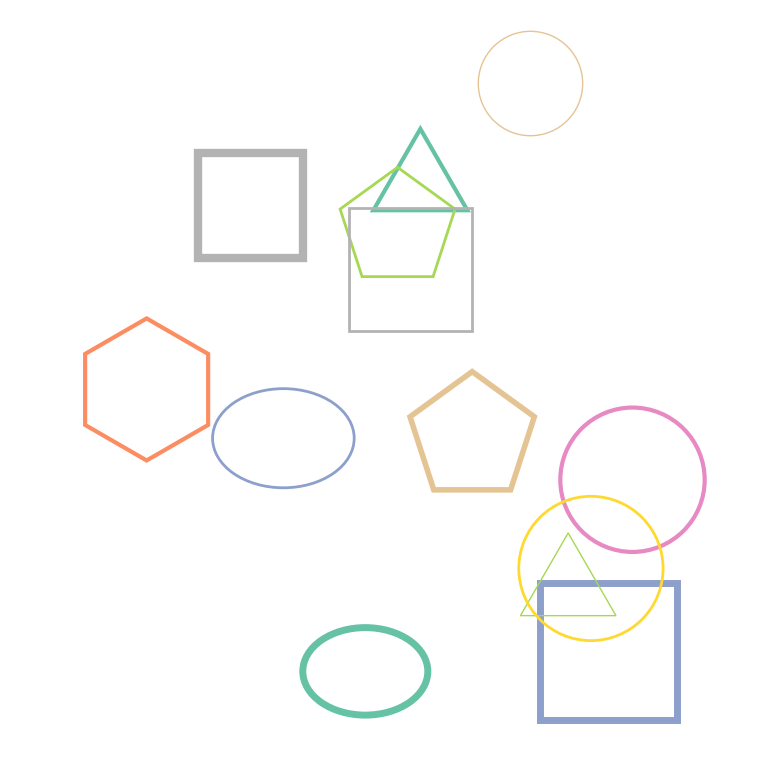[{"shape": "triangle", "thickness": 1.5, "radius": 0.35, "center": [0.546, 0.762]}, {"shape": "oval", "thickness": 2.5, "radius": 0.41, "center": [0.474, 0.128]}, {"shape": "hexagon", "thickness": 1.5, "radius": 0.46, "center": [0.19, 0.494]}, {"shape": "square", "thickness": 2.5, "radius": 0.44, "center": [0.791, 0.154]}, {"shape": "oval", "thickness": 1, "radius": 0.46, "center": [0.368, 0.431]}, {"shape": "circle", "thickness": 1.5, "radius": 0.47, "center": [0.821, 0.377]}, {"shape": "triangle", "thickness": 0.5, "radius": 0.36, "center": [0.738, 0.236]}, {"shape": "pentagon", "thickness": 1, "radius": 0.39, "center": [0.516, 0.704]}, {"shape": "circle", "thickness": 1, "radius": 0.47, "center": [0.767, 0.262]}, {"shape": "circle", "thickness": 0.5, "radius": 0.34, "center": [0.689, 0.892]}, {"shape": "pentagon", "thickness": 2, "radius": 0.42, "center": [0.613, 0.432]}, {"shape": "square", "thickness": 3, "radius": 0.34, "center": [0.325, 0.733]}, {"shape": "square", "thickness": 1, "radius": 0.4, "center": [0.533, 0.65]}]